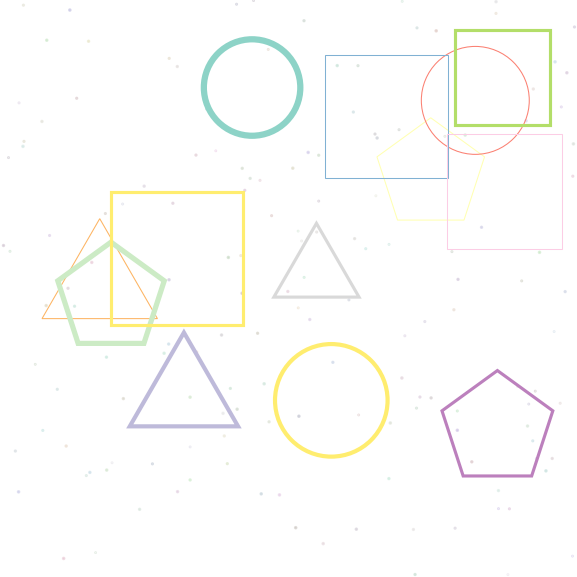[{"shape": "circle", "thickness": 3, "radius": 0.42, "center": [0.437, 0.848]}, {"shape": "pentagon", "thickness": 0.5, "radius": 0.49, "center": [0.746, 0.697]}, {"shape": "triangle", "thickness": 2, "radius": 0.54, "center": [0.318, 0.315]}, {"shape": "circle", "thickness": 0.5, "radius": 0.47, "center": [0.823, 0.825]}, {"shape": "square", "thickness": 0.5, "radius": 0.53, "center": [0.67, 0.798]}, {"shape": "triangle", "thickness": 0.5, "radius": 0.58, "center": [0.173, 0.505]}, {"shape": "square", "thickness": 1.5, "radius": 0.41, "center": [0.87, 0.864]}, {"shape": "square", "thickness": 0.5, "radius": 0.5, "center": [0.874, 0.668]}, {"shape": "triangle", "thickness": 1.5, "radius": 0.43, "center": [0.548, 0.527]}, {"shape": "pentagon", "thickness": 1.5, "radius": 0.5, "center": [0.861, 0.257]}, {"shape": "pentagon", "thickness": 2.5, "radius": 0.48, "center": [0.192, 0.483]}, {"shape": "circle", "thickness": 2, "radius": 0.49, "center": [0.574, 0.306]}, {"shape": "square", "thickness": 1.5, "radius": 0.57, "center": [0.307, 0.552]}]